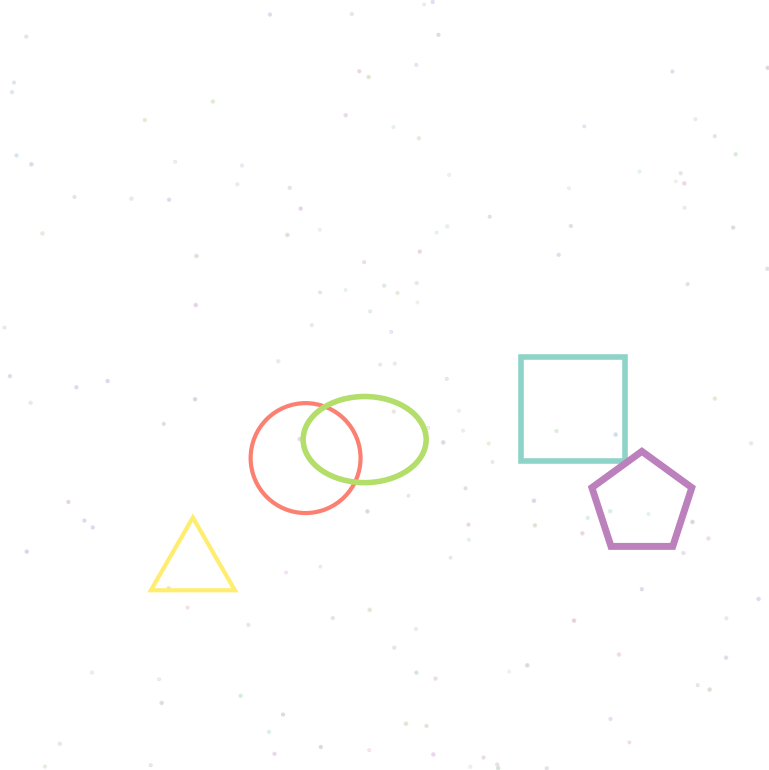[{"shape": "square", "thickness": 2, "radius": 0.34, "center": [0.744, 0.468]}, {"shape": "circle", "thickness": 1.5, "radius": 0.36, "center": [0.397, 0.405]}, {"shape": "oval", "thickness": 2, "radius": 0.4, "center": [0.474, 0.429]}, {"shape": "pentagon", "thickness": 2.5, "radius": 0.34, "center": [0.834, 0.346]}, {"shape": "triangle", "thickness": 1.5, "radius": 0.31, "center": [0.25, 0.265]}]